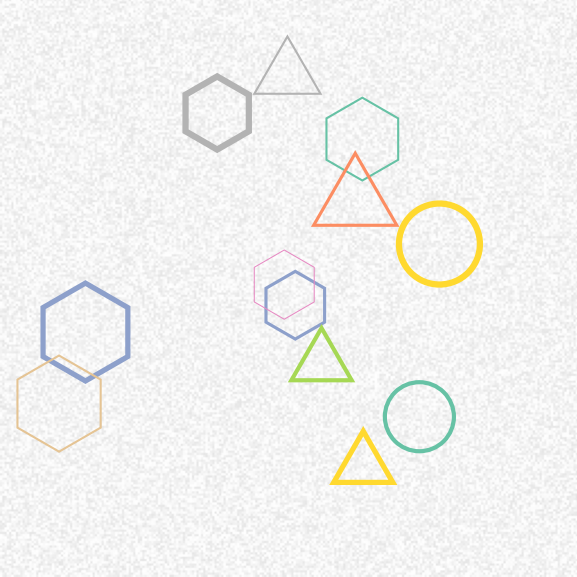[{"shape": "circle", "thickness": 2, "radius": 0.3, "center": [0.726, 0.278]}, {"shape": "hexagon", "thickness": 1, "radius": 0.36, "center": [0.627, 0.758]}, {"shape": "triangle", "thickness": 1.5, "radius": 0.42, "center": [0.615, 0.651]}, {"shape": "hexagon", "thickness": 2.5, "radius": 0.42, "center": [0.148, 0.424]}, {"shape": "hexagon", "thickness": 1.5, "radius": 0.29, "center": [0.511, 0.471]}, {"shape": "hexagon", "thickness": 0.5, "radius": 0.3, "center": [0.492, 0.506]}, {"shape": "triangle", "thickness": 2, "radius": 0.3, "center": [0.557, 0.371]}, {"shape": "circle", "thickness": 3, "radius": 0.35, "center": [0.761, 0.577]}, {"shape": "triangle", "thickness": 2.5, "radius": 0.3, "center": [0.629, 0.193]}, {"shape": "hexagon", "thickness": 1, "radius": 0.42, "center": [0.102, 0.3]}, {"shape": "triangle", "thickness": 1, "radius": 0.33, "center": [0.498, 0.87]}, {"shape": "hexagon", "thickness": 3, "radius": 0.32, "center": [0.376, 0.803]}]